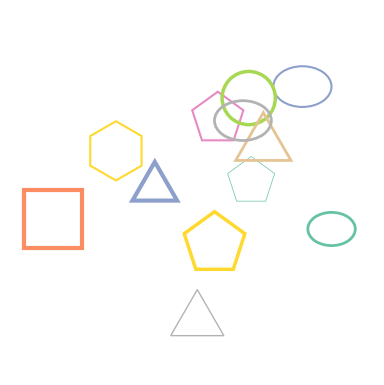[{"shape": "oval", "thickness": 2, "radius": 0.31, "center": [0.861, 0.405]}, {"shape": "pentagon", "thickness": 0.5, "radius": 0.32, "center": [0.652, 0.529]}, {"shape": "square", "thickness": 3, "radius": 0.38, "center": [0.137, 0.431]}, {"shape": "triangle", "thickness": 3, "radius": 0.33, "center": [0.402, 0.512]}, {"shape": "oval", "thickness": 1.5, "radius": 0.38, "center": [0.786, 0.775]}, {"shape": "pentagon", "thickness": 1.5, "radius": 0.35, "center": [0.566, 0.692]}, {"shape": "circle", "thickness": 2.5, "radius": 0.35, "center": [0.646, 0.745]}, {"shape": "pentagon", "thickness": 2.5, "radius": 0.41, "center": [0.557, 0.367]}, {"shape": "hexagon", "thickness": 1.5, "radius": 0.38, "center": [0.301, 0.608]}, {"shape": "triangle", "thickness": 2, "radius": 0.41, "center": [0.684, 0.625]}, {"shape": "oval", "thickness": 2, "radius": 0.37, "center": [0.631, 0.687]}, {"shape": "triangle", "thickness": 1, "radius": 0.4, "center": [0.512, 0.168]}]